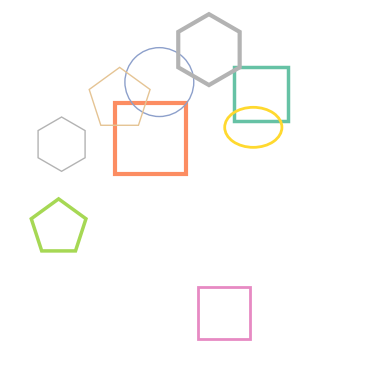[{"shape": "square", "thickness": 2.5, "radius": 0.35, "center": [0.677, 0.755]}, {"shape": "square", "thickness": 3, "radius": 0.46, "center": [0.391, 0.641]}, {"shape": "circle", "thickness": 1, "radius": 0.45, "center": [0.414, 0.787]}, {"shape": "square", "thickness": 2, "radius": 0.34, "center": [0.582, 0.187]}, {"shape": "pentagon", "thickness": 2.5, "radius": 0.37, "center": [0.152, 0.409]}, {"shape": "oval", "thickness": 2, "radius": 0.37, "center": [0.658, 0.669]}, {"shape": "pentagon", "thickness": 1, "radius": 0.42, "center": [0.311, 0.742]}, {"shape": "hexagon", "thickness": 1, "radius": 0.35, "center": [0.16, 0.626]}, {"shape": "hexagon", "thickness": 3, "radius": 0.46, "center": [0.543, 0.871]}]